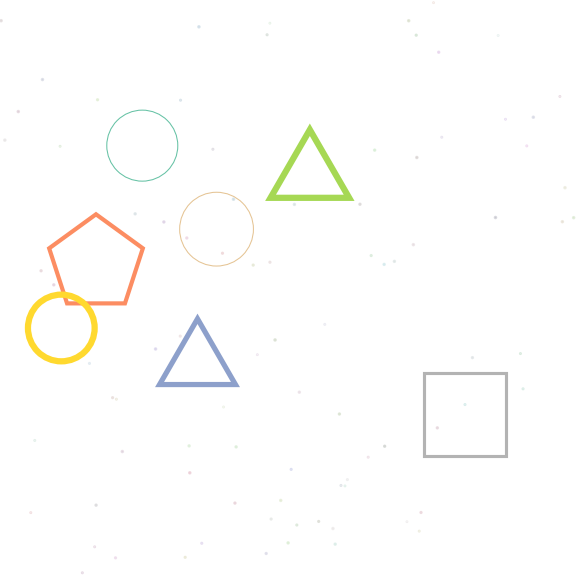[{"shape": "circle", "thickness": 0.5, "radius": 0.31, "center": [0.246, 0.747]}, {"shape": "pentagon", "thickness": 2, "radius": 0.43, "center": [0.166, 0.543]}, {"shape": "triangle", "thickness": 2.5, "radius": 0.38, "center": [0.342, 0.371]}, {"shape": "triangle", "thickness": 3, "radius": 0.39, "center": [0.537, 0.696]}, {"shape": "circle", "thickness": 3, "radius": 0.29, "center": [0.106, 0.431]}, {"shape": "circle", "thickness": 0.5, "radius": 0.32, "center": [0.375, 0.602]}, {"shape": "square", "thickness": 1.5, "radius": 0.36, "center": [0.806, 0.281]}]